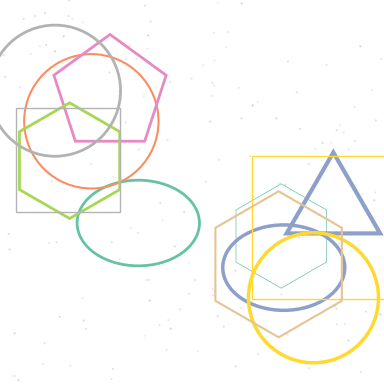[{"shape": "oval", "thickness": 2, "radius": 0.79, "center": [0.359, 0.421]}, {"shape": "hexagon", "thickness": 0.5, "radius": 0.68, "center": [0.73, 0.387]}, {"shape": "circle", "thickness": 1.5, "radius": 0.87, "center": [0.237, 0.685]}, {"shape": "oval", "thickness": 2.5, "radius": 0.79, "center": [0.737, 0.305]}, {"shape": "triangle", "thickness": 3, "radius": 0.7, "center": [0.866, 0.464]}, {"shape": "pentagon", "thickness": 2, "radius": 0.77, "center": [0.286, 0.757]}, {"shape": "hexagon", "thickness": 2, "radius": 0.75, "center": [0.181, 0.583]}, {"shape": "circle", "thickness": 2.5, "radius": 0.84, "center": [0.814, 0.227]}, {"shape": "square", "thickness": 1, "radius": 0.93, "center": [0.839, 0.41]}, {"shape": "hexagon", "thickness": 1.5, "radius": 0.95, "center": [0.724, 0.313]}, {"shape": "square", "thickness": 1, "radius": 0.68, "center": [0.177, 0.585]}, {"shape": "circle", "thickness": 2, "radius": 0.85, "center": [0.143, 0.764]}]